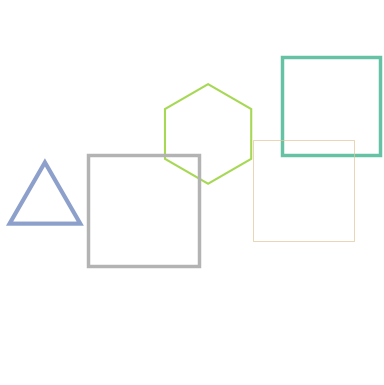[{"shape": "square", "thickness": 2.5, "radius": 0.64, "center": [0.86, 0.725]}, {"shape": "triangle", "thickness": 3, "radius": 0.53, "center": [0.117, 0.472]}, {"shape": "hexagon", "thickness": 1.5, "radius": 0.65, "center": [0.54, 0.652]}, {"shape": "square", "thickness": 0.5, "radius": 0.66, "center": [0.789, 0.505]}, {"shape": "square", "thickness": 2.5, "radius": 0.72, "center": [0.373, 0.453]}]